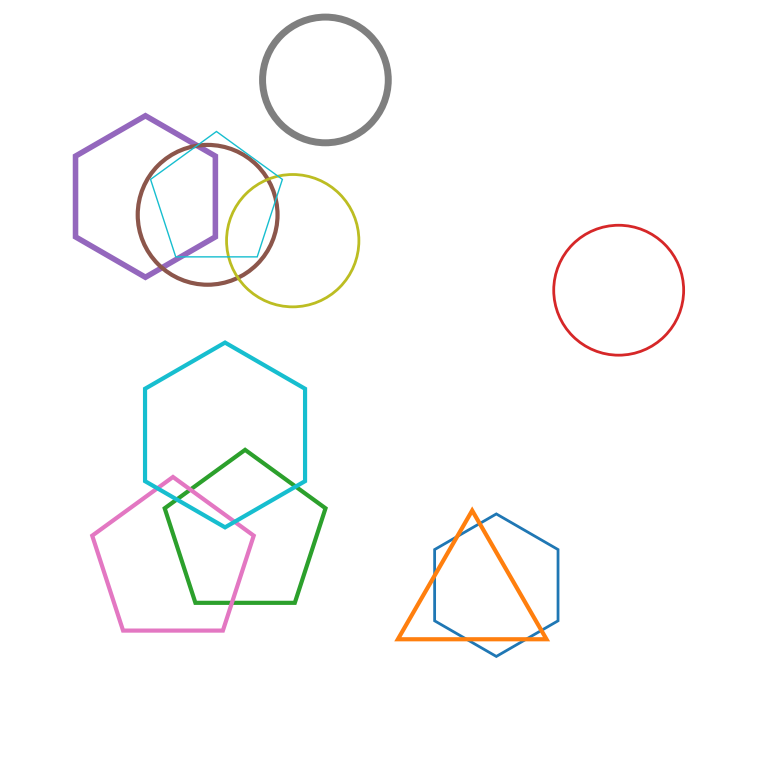[{"shape": "hexagon", "thickness": 1, "radius": 0.46, "center": [0.645, 0.24]}, {"shape": "triangle", "thickness": 1.5, "radius": 0.56, "center": [0.613, 0.226]}, {"shape": "pentagon", "thickness": 1.5, "radius": 0.55, "center": [0.318, 0.306]}, {"shape": "circle", "thickness": 1, "radius": 0.42, "center": [0.803, 0.623]}, {"shape": "hexagon", "thickness": 2, "radius": 0.52, "center": [0.189, 0.745]}, {"shape": "circle", "thickness": 1.5, "radius": 0.45, "center": [0.27, 0.721]}, {"shape": "pentagon", "thickness": 1.5, "radius": 0.55, "center": [0.225, 0.27]}, {"shape": "circle", "thickness": 2.5, "radius": 0.41, "center": [0.423, 0.896]}, {"shape": "circle", "thickness": 1, "radius": 0.43, "center": [0.38, 0.687]}, {"shape": "hexagon", "thickness": 1.5, "radius": 0.6, "center": [0.292, 0.435]}, {"shape": "pentagon", "thickness": 0.5, "radius": 0.45, "center": [0.281, 0.739]}]